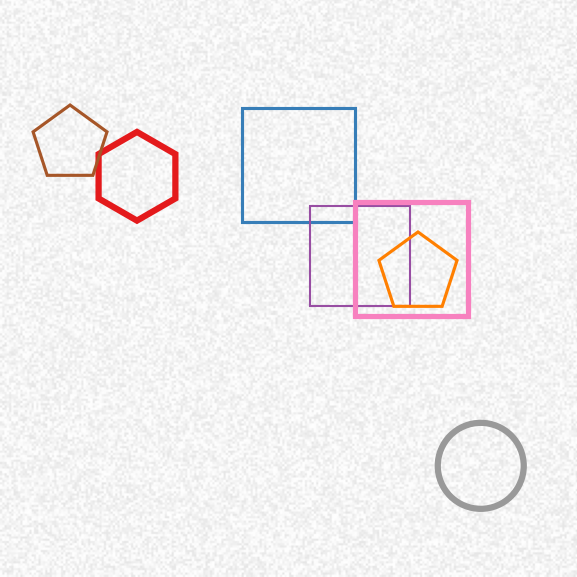[{"shape": "hexagon", "thickness": 3, "radius": 0.38, "center": [0.237, 0.694]}, {"shape": "square", "thickness": 1.5, "radius": 0.49, "center": [0.517, 0.713]}, {"shape": "square", "thickness": 1, "radius": 0.43, "center": [0.623, 0.556]}, {"shape": "pentagon", "thickness": 1.5, "radius": 0.36, "center": [0.724, 0.526]}, {"shape": "pentagon", "thickness": 1.5, "radius": 0.34, "center": [0.121, 0.75]}, {"shape": "square", "thickness": 2.5, "radius": 0.49, "center": [0.712, 0.551]}, {"shape": "circle", "thickness": 3, "radius": 0.37, "center": [0.832, 0.192]}]